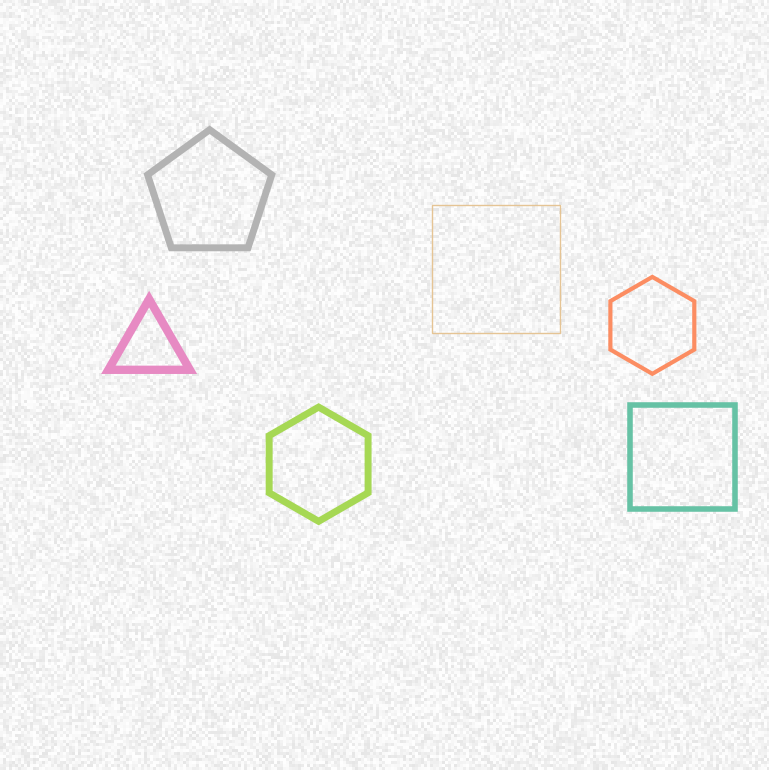[{"shape": "square", "thickness": 2, "radius": 0.34, "center": [0.886, 0.406]}, {"shape": "hexagon", "thickness": 1.5, "radius": 0.31, "center": [0.847, 0.577]}, {"shape": "triangle", "thickness": 3, "radius": 0.31, "center": [0.194, 0.55]}, {"shape": "hexagon", "thickness": 2.5, "radius": 0.37, "center": [0.414, 0.397]}, {"shape": "square", "thickness": 0.5, "radius": 0.42, "center": [0.644, 0.651]}, {"shape": "pentagon", "thickness": 2.5, "radius": 0.42, "center": [0.272, 0.747]}]